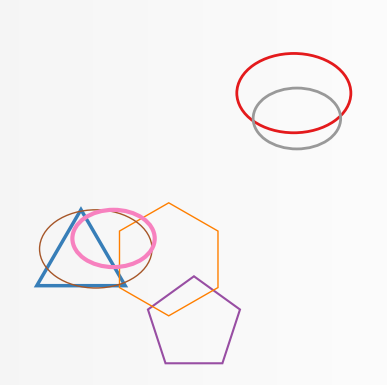[{"shape": "oval", "thickness": 2, "radius": 0.74, "center": [0.758, 0.758]}, {"shape": "triangle", "thickness": 2.5, "radius": 0.66, "center": [0.209, 0.324]}, {"shape": "pentagon", "thickness": 1.5, "radius": 0.62, "center": [0.501, 0.157]}, {"shape": "hexagon", "thickness": 1, "radius": 0.73, "center": [0.435, 0.326]}, {"shape": "oval", "thickness": 1, "radius": 0.73, "center": [0.247, 0.353]}, {"shape": "oval", "thickness": 3, "radius": 0.53, "center": [0.293, 0.381]}, {"shape": "oval", "thickness": 2, "radius": 0.56, "center": [0.766, 0.692]}]